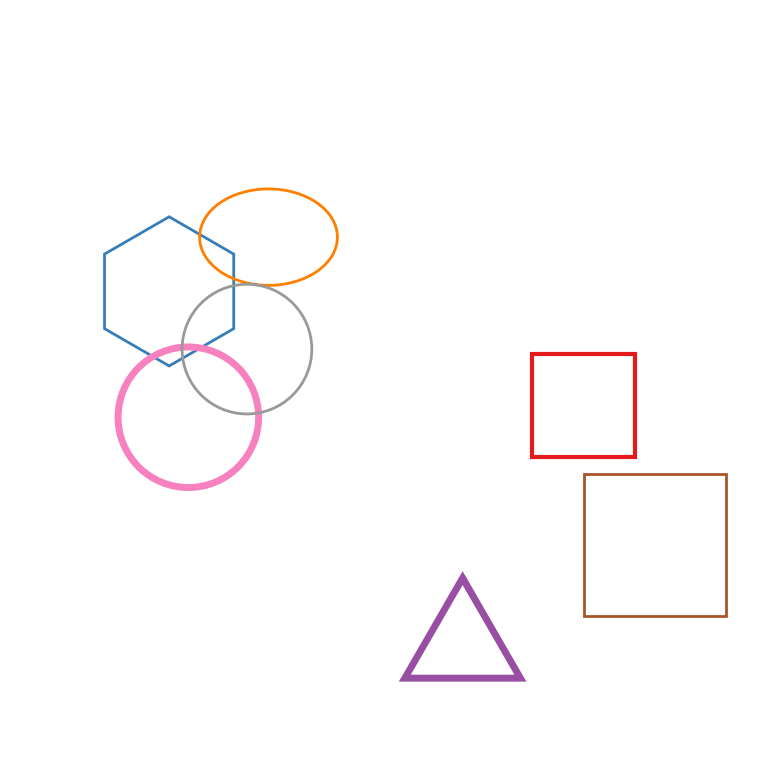[{"shape": "square", "thickness": 1.5, "radius": 0.34, "center": [0.758, 0.473]}, {"shape": "hexagon", "thickness": 1, "radius": 0.48, "center": [0.22, 0.622]}, {"shape": "triangle", "thickness": 2.5, "radius": 0.43, "center": [0.601, 0.163]}, {"shape": "oval", "thickness": 1, "radius": 0.45, "center": [0.349, 0.692]}, {"shape": "square", "thickness": 1, "radius": 0.46, "center": [0.85, 0.292]}, {"shape": "circle", "thickness": 2.5, "radius": 0.46, "center": [0.245, 0.458]}, {"shape": "circle", "thickness": 1, "radius": 0.42, "center": [0.321, 0.547]}]